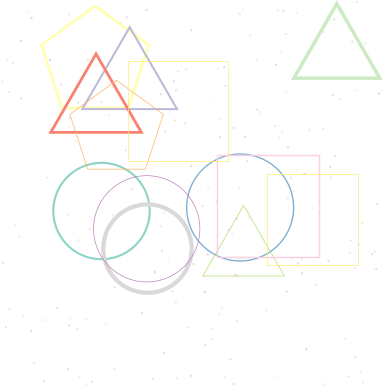[{"shape": "circle", "thickness": 1.5, "radius": 0.63, "center": [0.264, 0.452]}, {"shape": "pentagon", "thickness": 2, "radius": 0.73, "center": [0.247, 0.838]}, {"shape": "triangle", "thickness": 1.5, "radius": 0.71, "center": [0.337, 0.788]}, {"shape": "triangle", "thickness": 2, "radius": 0.68, "center": [0.25, 0.724]}, {"shape": "circle", "thickness": 1, "radius": 0.69, "center": [0.624, 0.461]}, {"shape": "pentagon", "thickness": 0.5, "radius": 0.64, "center": [0.303, 0.664]}, {"shape": "triangle", "thickness": 0.5, "radius": 0.61, "center": [0.633, 0.344]}, {"shape": "square", "thickness": 1, "radius": 0.66, "center": [0.696, 0.465]}, {"shape": "circle", "thickness": 3, "radius": 0.57, "center": [0.383, 0.354]}, {"shape": "circle", "thickness": 0.5, "radius": 0.69, "center": [0.381, 0.406]}, {"shape": "triangle", "thickness": 2.5, "radius": 0.64, "center": [0.875, 0.861]}, {"shape": "square", "thickness": 0.5, "radius": 0.59, "center": [0.811, 0.43]}, {"shape": "square", "thickness": 0.5, "radius": 0.65, "center": [0.462, 0.711]}]